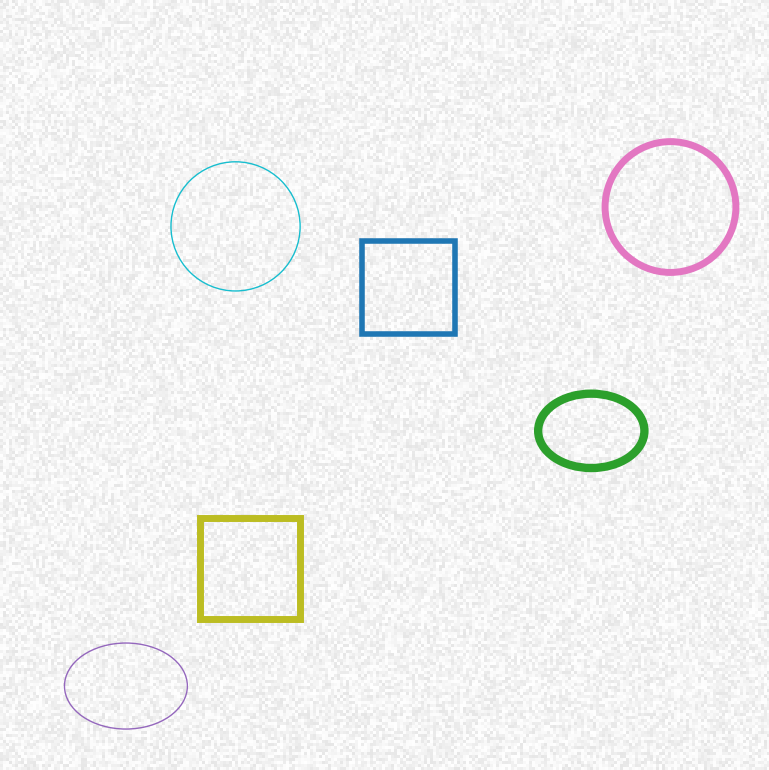[{"shape": "square", "thickness": 2, "radius": 0.3, "center": [0.53, 0.626]}, {"shape": "oval", "thickness": 3, "radius": 0.34, "center": [0.768, 0.44]}, {"shape": "oval", "thickness": 0.5, "radius": 0.4, "center": [0.164, 0.109]}, {"shape": "circle", "thickness": 2.5, "radius": 0.42, "center": [0.871, 0.731]}, {"shape": "square", "thickness": 2.5, "radius": 0.33, "center": [0.324, 0.262]}, {"shape": "circle", "thickness": 0.5, "radius": 0.42, "center": [0.306, 0.706]}]